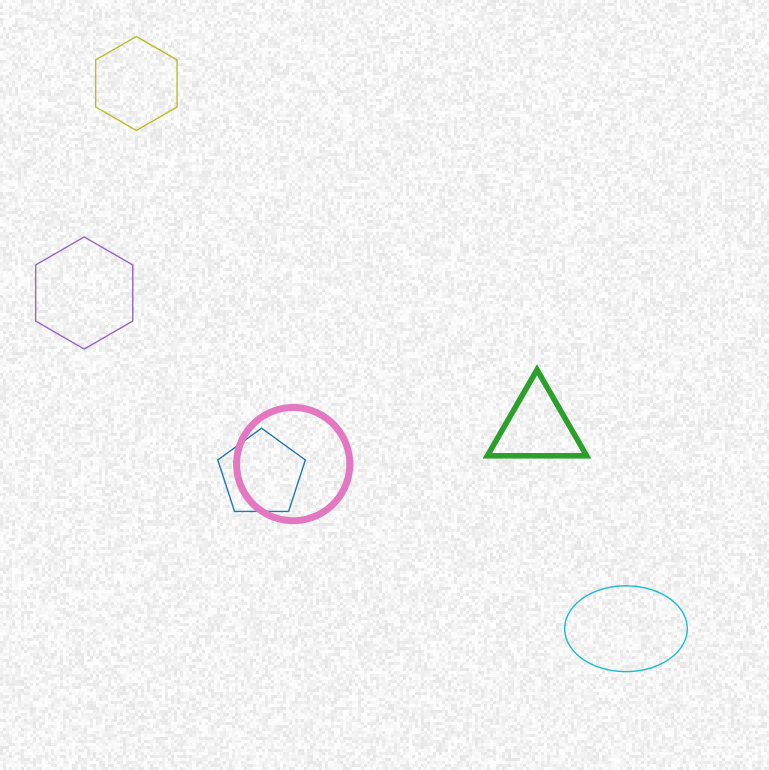[{"shape": "pentagon", "thickness": 0.5, "radius": 0.3, "center": [0.34, 0.384]}, {"shape": "triangle", "thickness": 2, "radius": 0.37, "center": [0.697, 0.445]}, {"shape": "hexagon", "thickness": 0.5, "radius": 0.36, "center": [0.109, 0.619]}, {"shape": "circle", "thickness": 2.5, "radius": 0.37, "center": [0.381, 0.397]}, {"shape": "hexagon", "thickness": 0.5, "radius": 0.31, "center": [0.177, 0.892]}, {"shape": "oval", "thickness": 0.5, "radius": 0.4, "center": [0.813, 0.183]}]